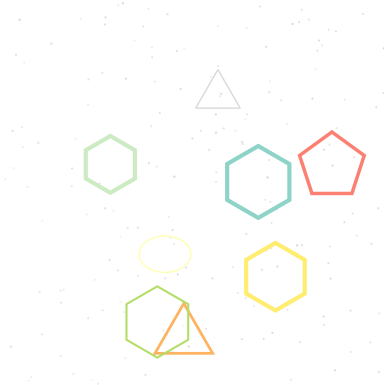[{"shape": "hexagon", "thickness": 3, "radius": 0.47, "center": [0.671, 0.527]}, {"shape": "oval", "thickness": 1, "radius": 0.34, "center": [0.428, 0.34]}, {"shape": "pentagon", "thickness": 2.5, "radius": 0.44, "center": [0.862, 0.569]}, {"shape": "triangle", "thickness": 2, "radius": 0.43, "center": [0.477, 0.125]}, {"shape": "hexagon", "thickness": 1.5, "radius": 0.46, "center": [0.409, 0.164]}, {"shape": "triangle", "thickness": 1, "radius": 0.33, "center": [0.566, 0.753]}, {"shape": "hexagon", "thickness": 3, "radius": 0.37, "center": [0.287, 0.573]}, {"shape": "hexagon", "thickness": 3, "radius": 0.44, "center": [0.715, 0.281]}]